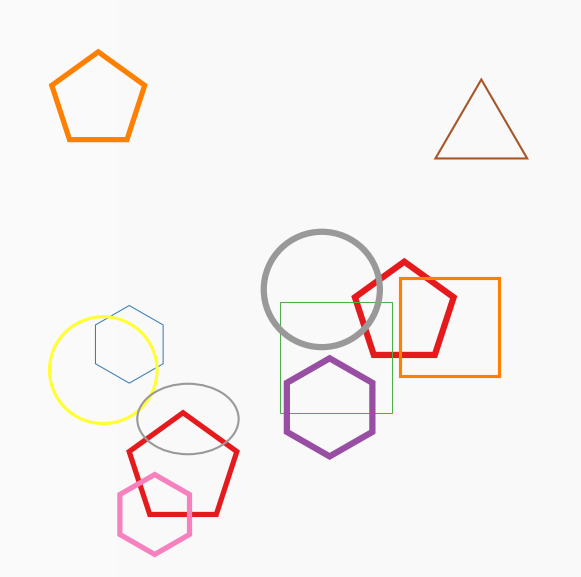[{"shape": "pentagon", "thickness": 2.5, "radius": 0.49, "center": [0.315, 0.187]}, {"shape": "pentagon", "thickness": 3, "radius": 0.45, "center": [0.696, 0.457]}, {"shape": "hexagon", "thickness": 0.5, "radius": 0.34, "center": [0.222, 0.403]}, {"shape": "square", "thickness": 0.5, "radius": 0.48, "center": [0.578, 0.38]}, {"shape": "hexagon", "thickness": 3, "radius": 0.42, "center": [0.567, 0.294]}, {"shape": "pentagon", "thickness": 2.5, "radius": 0.42, "center": [0.169, 0.825]}, {"shape": "square", "thickness": 1.5, "radius": 0.43, "center": [0.773, 0.433]}, {"shape": "circle", "thickness": 1.5, "radius": 0.46, "center": [0.178, 0.358]}, {"shape": "triangle", "thickness": 1, "radius": 0.46, "center": [0.828, 0.77]}, {"shape": "hexagon", "thickness": 2.5, "radius": 0.35, "center": [0.266, 0.108]}, {"shape": "circle", "thickness": 3, "radius": 0.5, "center": [0.554, 0.498]}, {"shape": "oval", "thickness": 1, "radius": 0.44, "center": [0.323, 0.274]}]